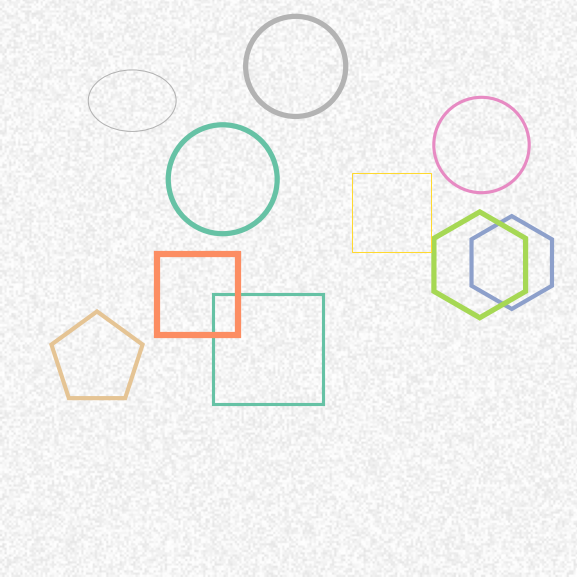[{"shape": "circle", "thickness": 2.5, "radius": 0.47, "center": [0.386, 0.689]}, {"shape": "square", "thickness": 1.5, "radius": 0.48, "center": [0.465, 0.394]}, {"shape": "square", "thickness": 3, "radius": 0.35, "center": [0.342, 0.49]}, {"shape": "hexagon", "thickness": 2, "radius": 0.4, "center": [0.886, 0.545]}, {"shape": "circle", "thickness": 1.5, "radius": 0.41, "center": [0.834, 0.748]}, {"shape": "hexagon", "thickness": 2.5, "radius": 0.46, "center": [0.831, 0.541]}, {"shape": "square", "thickness": 0.5, "radius": 0.34, "center": [0.678, 0.631]}, {"shape": "pentagon", "thickness": 2, "radius": 0.41, "center": [0.168, 0.377]}, {"shape": "oval", "thickness": 0.5, "radius": 0.38, "center": [0.229, 0.825]}, {"shape": "circle", "thickness": 2.5, "radius": 0.43, "center": [0.512, 0.884]}]